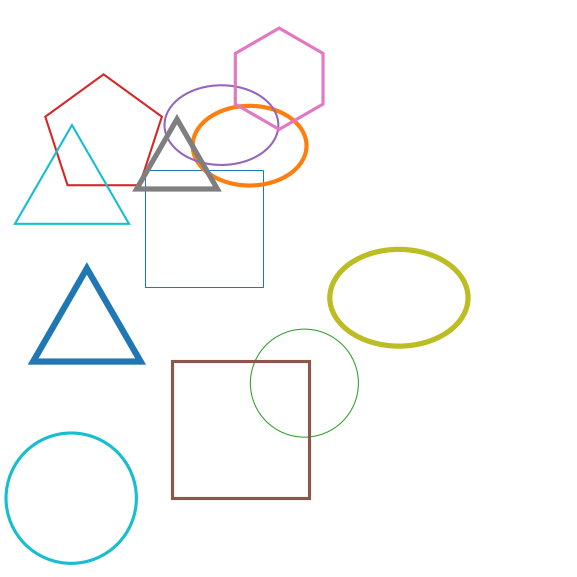[{"shape": "triangle", "thickness": 3, "radius": 0.54, "center": [0.15, 0.427]}, {"shape": "square", "thickness": 0.5, "radius": 0.51, "center": [0.353, 0.603]}, {"shape": "oval", "thickness": 2, "radius": 0.49, "center": [0.432, 0.747]}, {"shape": "circle", "thickness": 0.5, "radius": 0.47, "center": [0.527, 0.336]}, {"shape": "pentagon", "thickness": 1, "radius": 0.53, "center": [0.179, 0.764]}, {"shape": "oval", "thickness": 1, "radius": 0.49, "center": [0.383, 0.782]}, {"shape": "square", "thickness": 1.5, "radius": 0.59, "center": [0.417, 0.255]}, {"shape": "hexagon", "thickness": 1.5, "radius": 0.44, "center": [0.483, 0.863]}, {"shape": "triangle", "thickness": 2.5, "radius": 0.4, "center": [0.306, 0.712]}, {"shape": "oval", "thickness": 2.5, "radius": 0.6, "center": [0.691, 0.484]}, {"shape": "circle", "thickness": 1.5, "radius": 0.56, "center": [0.123, 0.136]}, {"shape": "triangle", "thickness": 1, "radius": 0.57, "center": [0.125, 0.669]}]